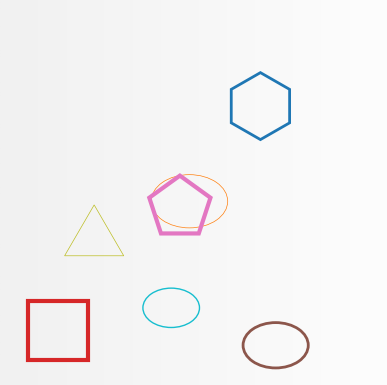[{"shape": "hexagon", "thickness": 2, "radius": 0.43, "center": [0.672, 0.724]}, {"shape": "oval", "thickness": 0.5, "radius": 0.49, "center": [0.489, 0.477]}, {"shape": "square", "thickness": 3, "radius": 0.39, "center": [0.149, 0.142]}, {"shape": "oval", "thickness": 2, "radius": 0.42, "center": [0.711, 0.103]}, {"shape": "pentagon", "thickness": 3, "radius": 0.41, "center": [0.464, 0.461]}, {"shape": "triangle", "thickness": 0.5, "radius": 0.44, "center": [0.243, 0.38]}, {"shape": "oval", "thickness": 1, "radius": 0.37, "center": [0.442, 0.2]}]